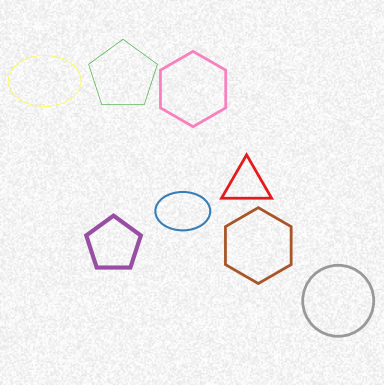[{"shape": "triangle", "thickness": 2, "radius": 0.38, "center": [0.64, 0.523]}, {"shape": "oval", "thickness": 1.5, "radius": 0.36, "center": [0.475, 0.451]}, {"shape": "pentagon", "thickness": 0.5, "radius": 0.47, "center": [0.32, 0.804]}, {"shape": "pentagon", "thickness": 3, "radius": 0.37, "center": [0.295, 0.365]}, {"shape": "oval", "thickness": 0.5, "radius": 0.47, "center": [0.116, 0.79]}, {"shape": "hexagon", "thickness": 2, "radius": 0.49, "center": [0.671, 0.362]}, {"shape": "hexagon", "thickness": 2, "radius": 0.49, "center": [0.502, 0.769]}, {"shape": "circle", "thickness": 2, "radius": 0.46, "center": [0.879, 0.219]}]